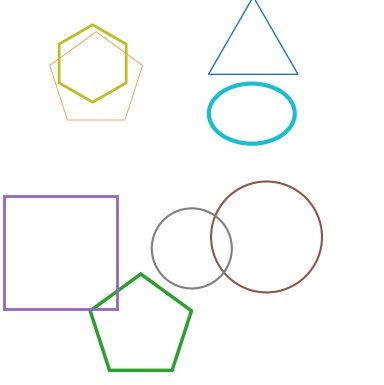[{"shape": "triangle", "thickness": 1, "radius": 0.67, "center": [0.658, 0.874]}, {"shape": "pentagon", "thickness": 0.5, "radius": 0.63, "center": [0.25, 0.791]}, {"shape": "pentagon", "thickness": 2.5, "radius": 0.69, "center": [0.366, 0.15]}, {"shape": "square", "thickness": 2, "radius": 0.74, "center": [0.157, 0.343]}, {"shape": "circle", "thickness": 1.5, "radius": 0.72, "center": [0.692, 0.385]}, {"shape": "circle", "thickness": 1.5, "radius": 0.52, "center": [0.498, 0.355]}, {"shape": "hexagon", "thickness": 2, "radius": 0.5, "center": [0.241, 0.835]}, {"shape": "oval", "thickness": 3, "radius": 0.56, "center": [0.654, 0.705]}]